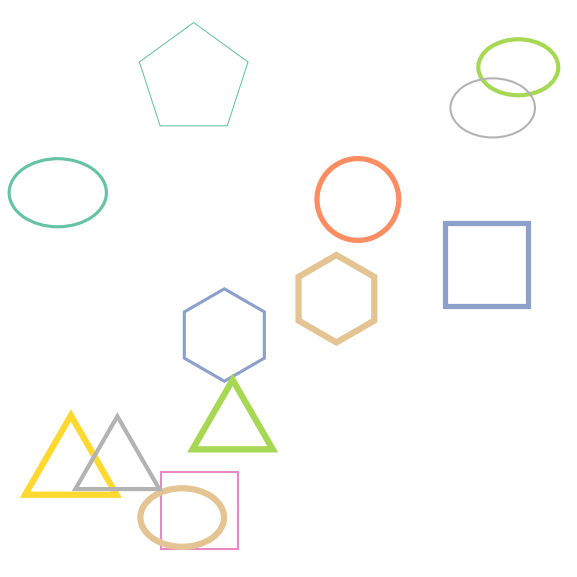[{"shape": "oval", "thickness": 1.5, "radius": 0.42, "center": [0.1, 0.665]}, {"shape": "pentagon", "thickness": 0.5, "radius": 0.49, "center": [0.335, 0.861]}, {"shape": "circle", "thickness": 2.5, "radius": 0.35, "center": [0.62, 0.654]}, {"shape": "square", "thickness": 2.5, "radius": 0.36, "center": [0.842, 0.542]}, {"shape": "hexagon", "thickness": 1.5, "radius": 0.4, "center": [0.388, 0.419]}, {"shape": "square", "thickness": 1, "radius": 0.34, "center": [0.346, 0.115]}, {"shape": "oval", "thickness": 2, "radius": 0.35, "center": [0.897, 0.883]}, {"shape": "triangle", "thickness": 3, "radius": 0.4, "center": [0.403, 0.261]}, {"shape": "triangle", "thickness": 3, "radius": 0.46, "center": [0.123, 0.188]}, {"shape": "hexagon", "thickness": 3, "radius": 0.38, "center": [0.583, 0.482]}, {"shape": "oval", "thickness": 3, "radius": 0.36, "center": [0.316, 0.103]}, {"shape": "oval", "thickness": 1, "radius": 0.37, "center": [0.853, 0.812]}, {"shape": "triangle", "thickness": 2, "radius": 0.42, "center": [0.203, 0.194]}]